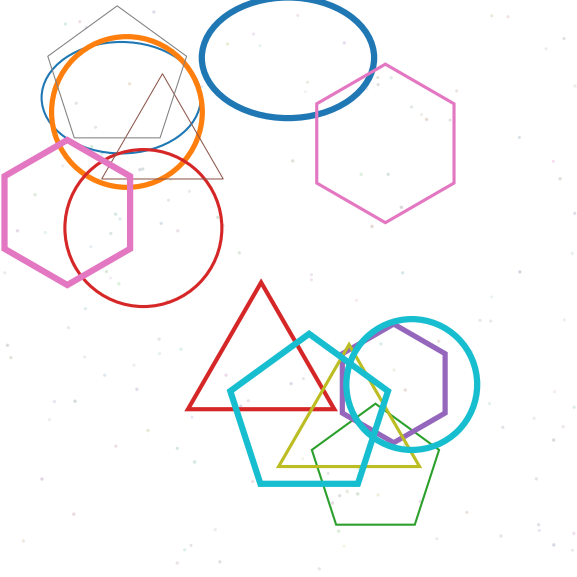[{"shape": "oval", "thickness": 3, "radius": 0.75, "center": [0.499, 0.899]}, {"shape": "oval", "thickness": 1, "radius": 0.69, "center": [0.21, 0.83]}, {"shape": "circle", "thickness": 2.5, "radius": 0.65, "center": [0.22, 0.805]}, {"shape": "pentagon", "thickness": 1, "radius": 0.58, "center": [0.65, 0.184]}, {"shape": "triangle", "thickness": 2, "radius": 0.73, "center": [0.452, 0.364]}, {"shape": "circle", "thickness": 1.5, "radius": 0.68, "center": [0.248, 0.604]}, {"shape": "hexagon", "thickness": 2.5, "radius": 0.51, "center": [0.682, 0.335]}, {"shape": "triangle", "thickness": 0.5, "radius": 0.61, "center": [0.281, 0.75]}, {"shape": "hexagon", "thickness": 3, "radius": 0.63, "center": [0.117, 0.631]}, {"shape": "hexagon", "thickness": 1.5, "radius": 0.69, "center": [0.667, 0.751]}, {"shape": "pentagon", "thickness": 0.5, "radius": 0.63, "center": [0.203, 0.863]}, {"shape": "triangle", "thickness": 1.5, "radius": 0.7, "center": [0.604, 0.262]}, {"shape": "circle", "thickness": 3, "radius": 0.57, "center": [0.713, 0.333]}, {"shape": "pentagon", "thickness": 3, "radius": 0.72, "center": [0.535, 0.278]}]